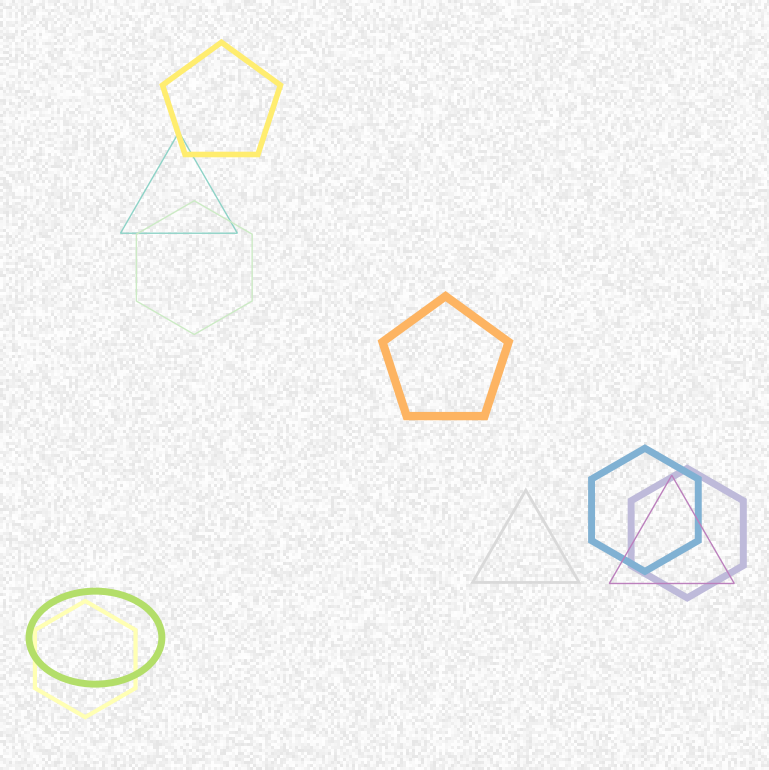[{"shape": "triangle", "thickness": 0.5, "radius": 0.44, "center": [0.232, 0.741]}, {"shape": "hexagon", "thickness": 1.5, "radius": 0.38, "center": [0.111, 0.144]}, {"shape": "hexagon", "thickness": 2.5, "radius": 0.42, "center": [0.893, 0.308]}, {"shape": "hexagon", "thickness": 2.5, "radius": 0.4, "center": [0.838, 0.338]}, {"shape": "pentagon", "thickness": 3, "radius": 0.43, "center": [0.579, 0.529]}, {"shape": "oval", "thickness": 2.5, "radius": 0.43, "center": [0.124, 0.172]}, {"shape": "triangle", "thickness": 1, "radius": 0.4, "center": [0.683, 0.284]}, {"shape": "triangle", "thickness": 0.5, "radius": 0.47, "center": [0.872, 0.289]}, {"shape": "hexagon", "thickness": 0.5, "radius": 0.43, "center": [0.252, 0.652]}, {"shape": "pentagon", "thickness": 2, "radius": 0.4, "center": [0.288, 0.865]}]